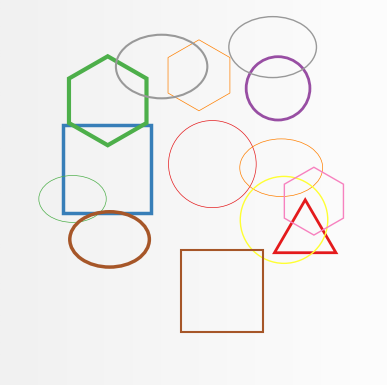[{"shape": "circle", "thickness": 0.5, "radius": 0.57, "center": [0.548, 0.574]}, {"shape": "triangle", "thickness": 2, "radius": 0.46, "center": [0.788, 0.389]}, {"shape": "square", "thickness": 2.5, "radius": 0.57, "center": [0.276, 0.561]}, {"shape": "oval", "thickness": 0.5, "radius": 0.43, "center": [0.187, 0.483]}, {"shape": "hexagon", "thickness": 3, "radius": 0.58, "center": [0.278, 0.738]}, {"shape": "circle", "thickness": 2, "radius": 0.41, "center": [0.718, 0.77]}, {"shape": "hexagon", "thickness": 0.5, "radius": 0.46, "center": [0.513, 0.804]}, {"shape": "oval", "thickness": 0.5, "radius": 0.53, "center": [0.726, 0.564]}, {"shape": "circle", "thickness": 1, "radius": 0.56, "center": [0.733, 0.429]}, {"shape": "oval", "thickness": 2.5, "radius": 0.51, "center": [0.283, 0.378]}, {"shape": "square", "thickness": 1.5, "radius": 0.53, "center": [0.573, 0.244]}, {"shape": "hexagon", "thickness": 1, "radius": 0.44, "center": [0.81, 0.478]}, {"shape": "oval", "thickness": 1, "radius": 0.57, "center": [0.704, 0.878]}, {"shape": "oval", "thickness": 1.5, "radius": 0.59, "center": [0.417, 0.827]}]